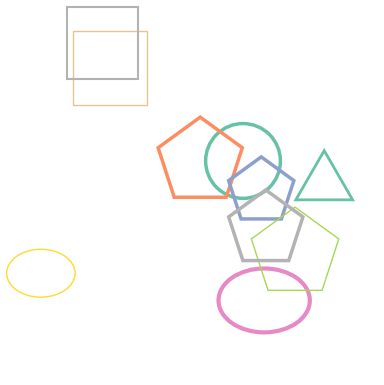[{"shape": "circle", "thickness": 2.5, "radius": 0.49, "center": [0.631, 0.582]}, {"shape": "triangle", "thickness": 2, "radius": 0.43, "center": [0.842, 0.524]}, {"shape": "pentagon", "thickness": 2.5, "radius": 0.57, "center": [0.52, 0.581]}, {"shape": "pentagon", "thickness": 2.5, "radius": 0.45, "center": [0.679, 0.503]}, {"shape": "oval", "thickness": 3, "radius": 0.59, "center": [0.686, 0.22]}, {"shape": "pentagon", "thickness": 1, "radius": 0.6, "center": [0.766, 0.342]}, {"shape": "oval", "thickness": 1, "radius": 0.44, "center": [0.106, 0.29]}, {"shape": "square", "thickness": 1, "radius": 0.48, "center": [0.286, 0.824]}, {"shape": "square", "thickness": 1.5, "radius": 0.46, "center": [0.265, 0.888]}, {"shape": "pentagon", "thickness": 2.5, "radius": 0.51, "center": [0.69, 0.405]}]